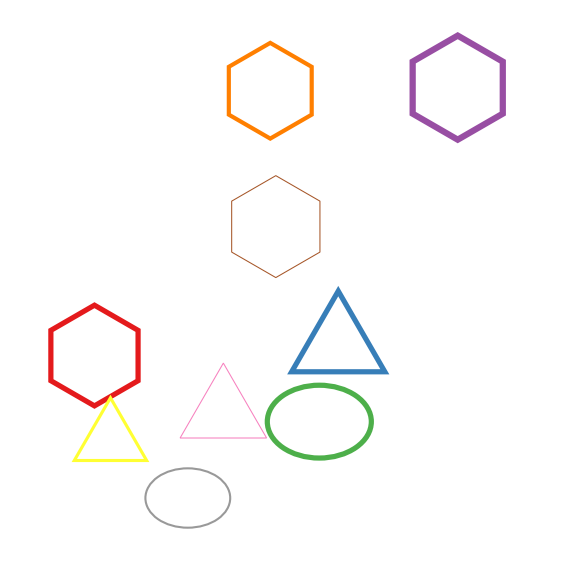[{"shape": "hexagon", "thickness": 2.5, "radius": 0.44, "center": [0.164, 0.383]}, {"shape": "triangle", "thickness": 2.5, "radius": 0.47, "center": [0.586, 0.402]}, {"shape": "oval", "thickness": 2.5, "radius": 0.45, "center": [0.553, 0.269]}, {"shape": "hexagon", "thickness": 3, "radius": 0.45, "center": [0.793, 0.847]}, {"shape": "hexagon", "thickness": 2, "radius": 0.41, "center": [0.468, 0.842]}, {"shape": "triangle", "thickness": 1.5, "radius": 0.36, "center": [0.191, 0.238]}, {"shape": "hexagon", "thickness": 0.5, "radius": 0.44, "center": [0.478, 0.607]}, {"shape": "triangle", "thickness": 0.5, "radius": 0.43, "center": [0.387, 0.284]}, {"shape": "oval", "thickness": 1, "radius": 0.37, "center": [0.325, 0.137]}]